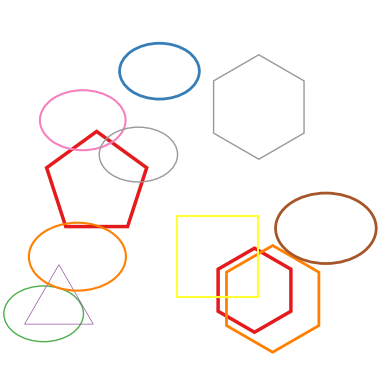[{"shape": "pentagon", "thickness": 2.5, "radius": 0.68, "center": [0.251, 0.522]}, {"shape": "hexagon", "thickness": 2.5, "radius": 0.55, "center": [0.661, 0.246]}, {"shape": "oval", "thickness": 2, "radius": 0.52, "center": [0.414, 0.815]}, {"shape": "oval", "thickness": 1, "radius": 0.52, "center": [0.113, 0.185]}, {"shape": "triangle", "thickness": 0.5, "radius": 0.52, "center": [0.153, 0.21]}, {"shape": "oval", "thickness": 1.5, "radius": 0.63, "center": [0.201, 0.333]}, {"shape": "hexagon", "thickness": 2, "radius": 0.69, "center": [0.708, 0.224]}, {"shape": "square", "thickness": 1.5, "radius": 0.52, "center": [0.565, 0.334]}, {"shape": "oval", "thickness": 2, "radius": 0.65, "center": [0.846, 0.407]}, {"shape": "oval", "thickness": 1.5, "radius": 0.56, "center": [0.215, 0.688]}, {"shape": "hexagon", "thickness": 1, "radius": 0.68, "center": [0.672, 0.722]}, {"shape": "oval", "thickness": 1, "radius": 0.51, "center": [0.359, 0.599]}]